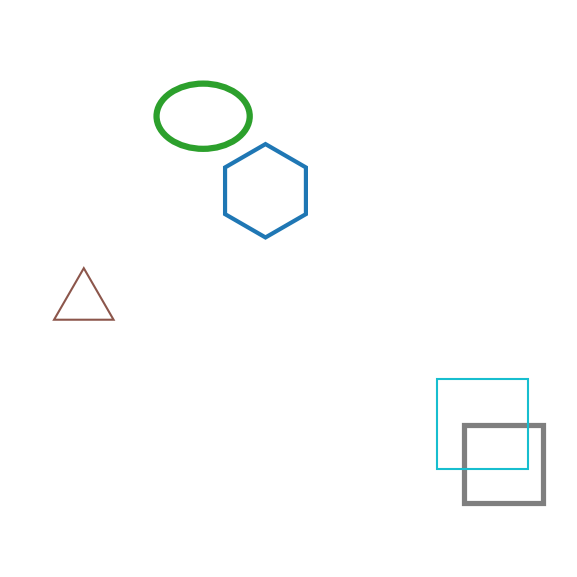[{"shape": "hexagon", "thickness": 2, "radius": 0.4, "center": [0.46, 0.669]}, {"shape": "oval", "thickness": 3, "radius": 0.4, "center": [0.352, 0.798]}, {"shape": "triangle", "thickness": 1, "radius": 0.3, "center": [0.145, 0.475]}, {"shape": "square", "thickness": 2.5, "radius": 0.34, "center": [0.872, 0.196]}, {"shape": "square", "thickness": 1, "radius": 0.39, "center": [0.835, 0.265]}]